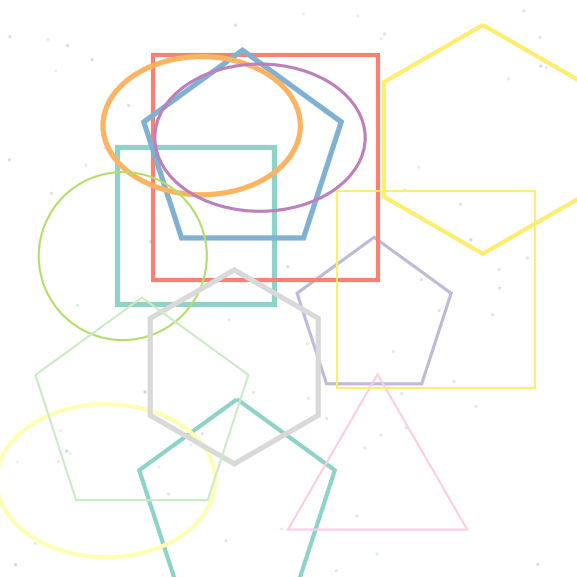[{"shape": "pentagon", "thickness": 2, "radius": 0.89, "center": [0.41, 0.13]}, {"shape": "square", "thickness": 2.5, "radius": 0.68, "center": [0.339, 0.608]}, {"shape": "oval", "thickness": 2, "radius": 0.95, "center": [0.183, 0.167]}, {"shape": "pentagon", "thickness": 1.5, "radius": 0.7, "center": [0.648, 0.448]}, {"shape": "square", "thickness": 2, "radius": 0.98, "center": [0.46, 0.709]}, {"shape": "pentagon", "thickness": 2.5, "radius": 0.9, "center": [0.42, 0.733]}, {"shape": "oval", "thickness": 2.5, "radius": 0.85, "center": [0.349, 0.782]}, {"shape": "circle", "thickness": 1, "radius": 0.73, "center": [0.213, 0.556]}, {"shape": "triangle", "thickness": 1, "radius": 0.9, "center": [0.654, 0.172]}, {"shape": "hexagon", "thickness": 2.5, "radius": 0.84, "center": [0.406, 0.364]}, {"shape": "oval", "thickness": 1.5, "radius": 0.91, "center": [0.45, 0.761]}, {"shape": "pentagon", "thickness": 1, "radius": 0.97, "center": [0.246, 0.29]}, {"shape": "hexagon", "thickness": 2, "radius": 0.99, "center": [0.836, 0.758]}, {"shape": "square", "thickness": 1, "radius": 0.86, "center": [0.755, 0.498]}]